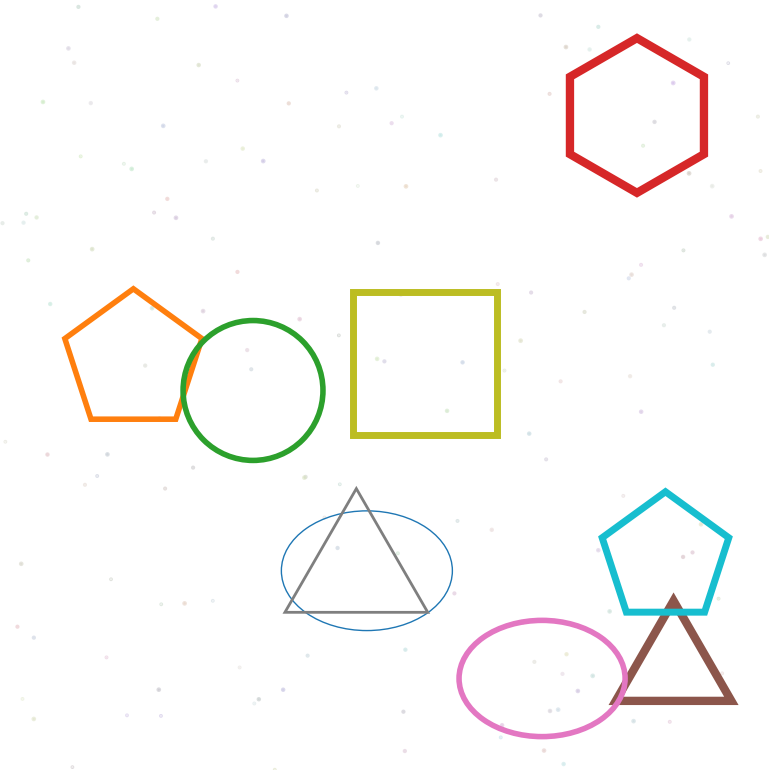[{"shape": "oval", "thickness": 0.5, "radius": 0.56, "center": [0.476, 0.259]}, {"shape": "pentagon", "thickness": 2, "radius": 0.47, "center": [0.173, 0.531]}, {"shape": "circle", "thickness": 2, "radius": 0.45, "center": [0.329, 0.493]}, {"shape": "hexagon", "thickness": 3, "radius": 0.5, "center": [0.827, 0.85]}, {"shape": "triangle", "thickness": 3, "radius": 0.43, "center": [0.875, 0.133]}, {"shape": "oval", "thickness": 2, "radius": 0.54, "center": [0.704, 0.119]}, {"shape": "triangle", "thickness": 1, "radius": 0.54, "center": [0.463, 0.258]}, {"shape": "square", "thickness": 2.5, "radius": 0.47, "center": [0.552, 0.528]}, {"shape": "pentagon", "thickness": 2.5, "radius": 0.43, "center": [0.864, 0.275]}]